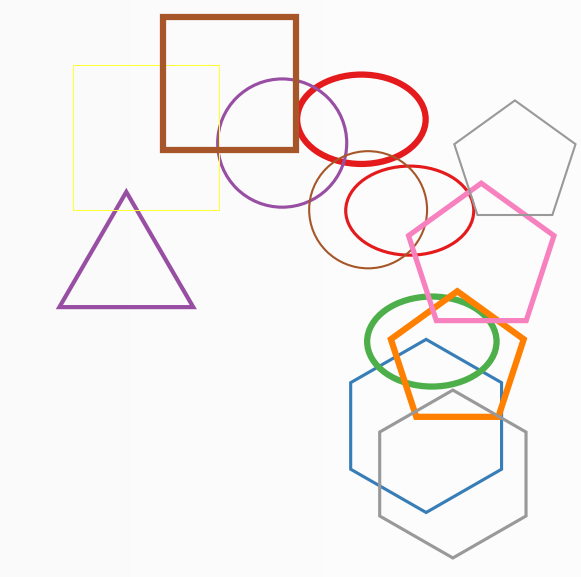[{"shape": "oval", "thickness": 1.5, "radius": 0.55, "center": [0.705, 0.634]}, {"shape": "oval", "thickness": 3, "radius": 0.55, "center": [0.622, 0.793]}, {"shape": "hexagon", "thickness": 1.5, "radius": 0.75, "center": [0.733, 0.262]}, {"shape": "oval", "thickness": 3, "radius": 0.56, "center": [0.743, 0.408]}, {"shape": "circle", "thickness": 1.5, "radius": 0.56, "center": [0.485, 0.751]}, {"shape": "triangle", "thickness": 2, "radius": 0.66, "center": [0.217, 0.534]}, {"shape": "pentagon", "thickness": 3, "radius": 0.6, "center": [0.787, 0.375]}, {"shape": "square", "thickness": 0.5, "radius": 0.63, "center": [0.251, 0.762]}, {"shape": "square", "thickness": 3, "radius": 0.57, "center": [0.394, 0.855]}, {"shape": "circle", "thickness": 1, "radius": 0.51, "center": [0.633, 0.636]}, {"shape": "pentagon", "thickness": 2.5, "radius": 0.66, "center": [0.828, 0.55]}, {"shape": "pentagon", "thickness": 1, "radius": 0.55, "center": [0.886, 0.716]}, {"shape": "hexagon", "thickness": 1.5, "radius": 0.73, "center": [0.779, 0.178]}]